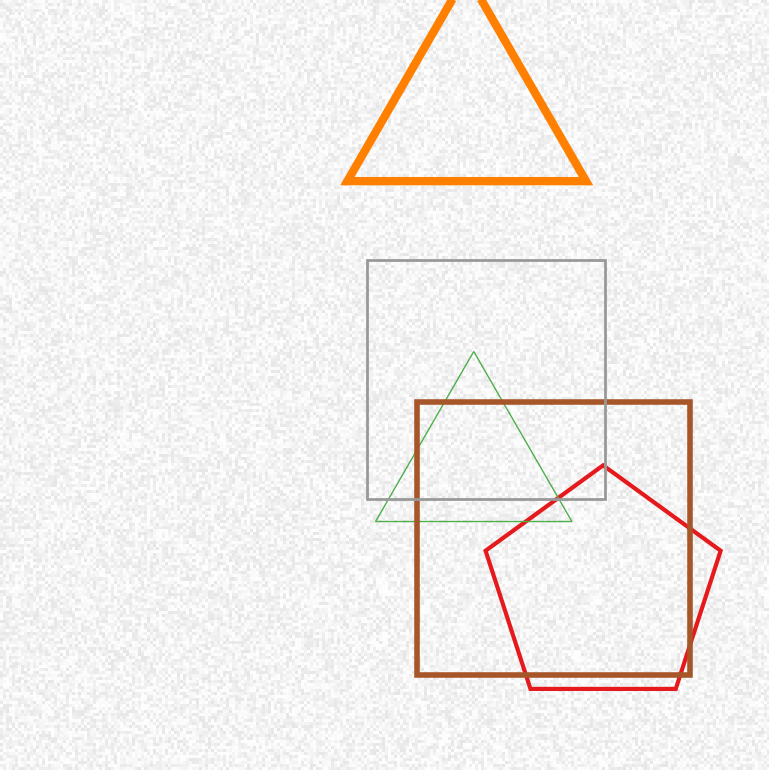[{"shape": "pentagon", "thickness": 1.5, "radius": 0.8, "center": [0.783, 0.235]}, {"shape": "triangle", "thickness": 0.5, "radius": 0.74, "center": [0.615, 0.396]}, {"shape": "triangle", "thickness": 3, "radius": 0.89, "center": [0.606, 0.854]}, {"shape": "square", "thickness": 2, "radius": 0.89, "center": [0.719, 0.301]}, {"shape": "square", "thickness": 1, "radius": 0.77, "center": [0.631, 0.507]}]